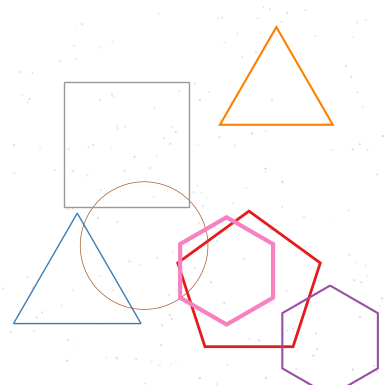[{"shape": "pentagon", "thickness": 2, "radius": 0.97, "center": [0.647, 0.257]}, {"shape": "triangle", "thickness": 1, "radius": 0.96, "center": [0.201, 0.255]}, {"shape": "hexagon", "thickness": 1.5, "radius": 0.72, "center": [0.857, 0.115]}, {"shape": "triangle", "thickness": 1.5, "radius": 0.85, "center": [0.718, 0.761]}, {"shape": "circle", "thickness": 0.5, "radius": 0.83, "center": [0.374, 0.362]}, {"shape": "hexagon", "thickness": 3, "radius": 0.7, "center": [0.589, 0.296]}, {"shape": "square", "thickness": 1, "radius": 0.81, "center": [0.329, 0.625]}]